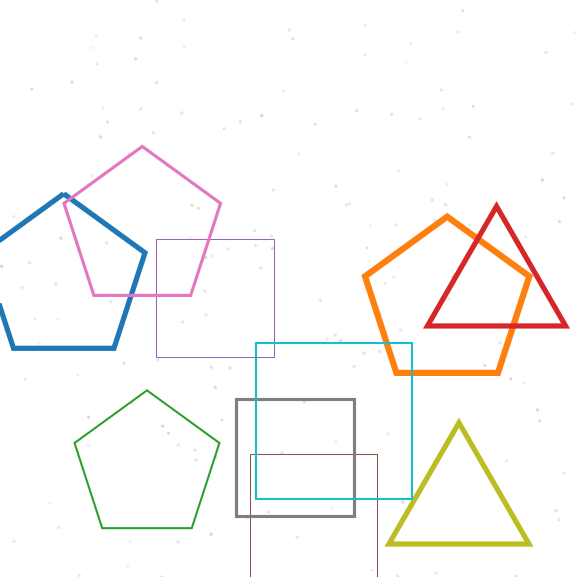[{"shape": "pentagon", "thickness": 2.5, "radius": 0.74, "center": [0.11, 0.516]}, {"shape": "pentagon", "thickness": 3, "radius": 0.75, "center": [0.774, 0.474]}, {"shape": "pentagon", "thickness": 1, "radius": 0.66, "center": [0.255, 0.191]}, {"shape": "triangle", "thickness": 2.5, "radius": 0.69, "center": [0.86, 0.504]}, {"shape": "square", "thickness": 0.5, "radius": 0.51, "center": [0.372, 0.483]}, {"shape": "square", "thickness": 0.5, "radius": 0.55, "center": [0.543, 0.104]}, {"shape": "pentagon", "thickness": 1.5, "radius": 0.71, "center": [0.246, 0.603]}, {"shape": "square", "thickness": 1.5, "radius": 0.51, "center": [0.511, 0.207]}, {"shape": "triangle", "thickness": 2.5, "radius": 0.7, "center": [0.795, 0.127]}, {"shape": "square", "thickness": 1, "radius": 0.68, "center": [0.578, 0.27]}]